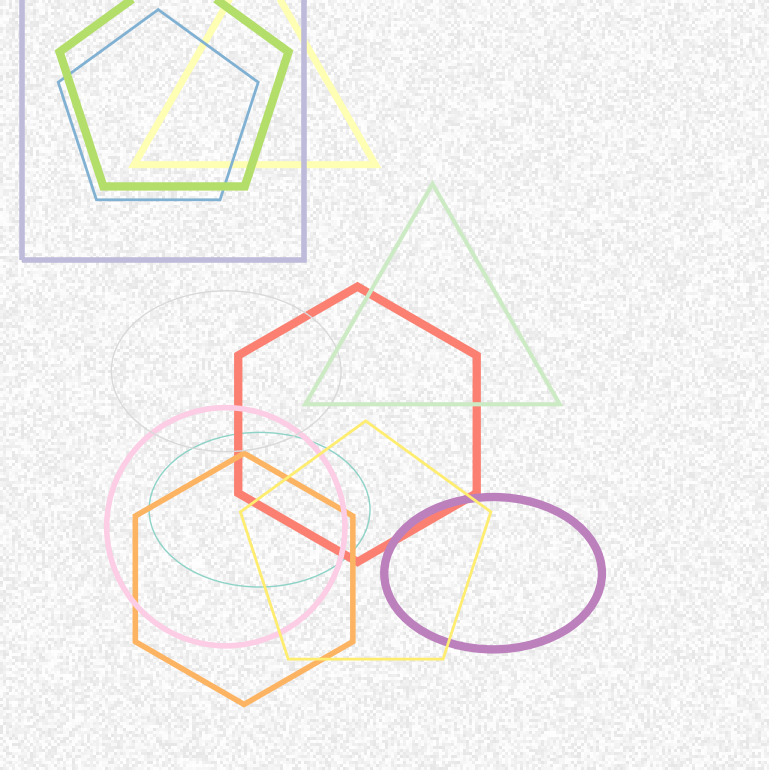[{"shape": "oval", "thickness": 0.5, "radius": 0.72, "center": [0.337, 0.338]}, {"shape": "triangle", "thickness": 2.5, "radius": 0.9, "center": [0.331, 0.877]}, {"shape": "square", "thickness": 2, "radius": 0.91, "center": [0.212, 0.846]}, {"shape": "hexagon", "thickness": 3, "radius": 0.89, "center": [0.464, 0.449]}, {"shape": "pentagon", "thickness": 1, "radius": 0.68, "center": [0.205, 0.851]}, {"shape": "hexagon", "thickness": 2, "radius": 0.82, "center": [0.317, 0.248]}, {"shape": "pentagon", "thickness": 3, "radius": 0.78, "center": [0.226, 0.884]}, {"shape": "circle", "thickness": 2, "radius": 0.77, "center": [0.293, 0.316]}, {"shape": "oval", "thickness": 0.5, "radius": 0.75, "center": [0.294, 0.518]}, {"shape": "oval", "thickness": 3, "radius": 0.71, "center": [0.64, 0.256]}, {"shape": "triangle", "thickness": 1.5, "radius": 0.95, "center": [0.562, 0.57]}, {"shape": "pentagon", "thickness": 1, "radius": 0.86, "center": [0.475, 0.282]}]